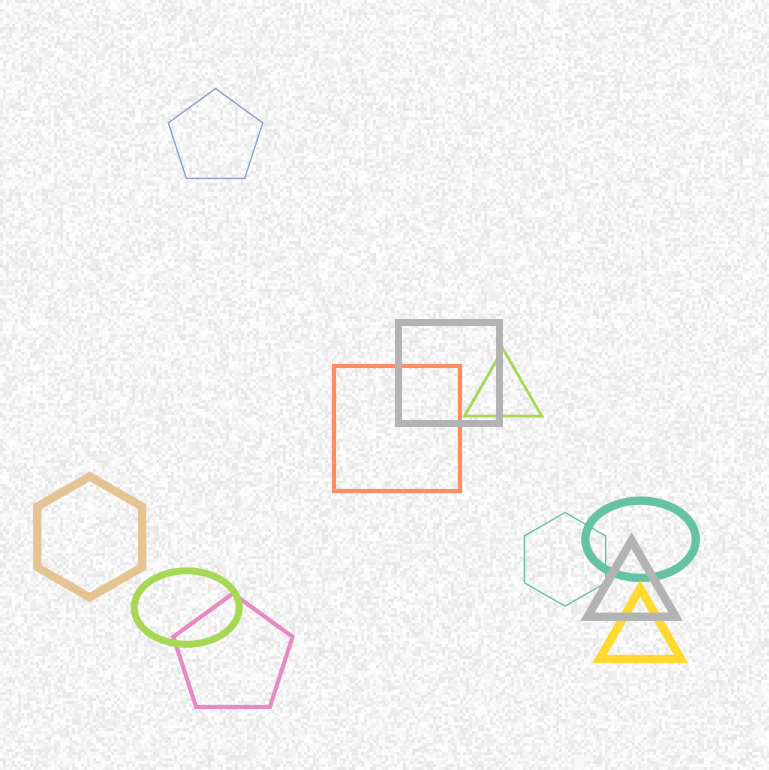[{"shape": "hexagon", "thickness": 0.5, "radius": 0.3, "center": [0.734, 0.274]}, {"shape": "oval", "thickness": 3, "radius": 0.36, "center": [0.832, 0.3]}, {"shape": "square", "thickness": 1.5, "radius": 0.41, "center": [0.515, 0.443]}, {"shape": "pentagon", "thickness": 0.5, "radius": 0.32, "center": [0.28, 0.82]}, {"shape": "pentagon", "thickness": 1.5, "radius": 0.41, "center": [0.303, 0.148]}, {"shape": "oval", "thickness": 2.5, "radius": 0.34, "center": [0.242, 0.211]}, {"shape": "triangle", "thickness": 1, "radius": 0.29, "center": [0.653, 0.489]}, {"shape": "triangle", "thickness": 3, "radius": 0.31, "center": [0.831, 0.175]}, {"shape": "hexagon", "thickness": 3, "radius": 0.39, "center": [0.116, 0.303]}, {"shape": "square", "thickness": 2.5, "radius": 0.33, "center": [0.582, 0.516]}, {"shape": "triangle", "thickness": 3, "radius": 0.33, "center": [0.82, 0.232]}]